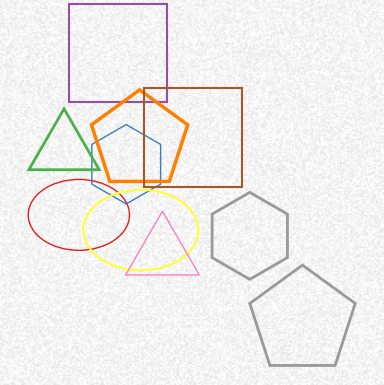[{"shape": "oval", "thickness": 1, "radius": 0.66, "center": [0.205, 0.442]}, {"shape": "hexagon", "thickness": 1, "radius": 0.52, "center": [0.328, 0.573]}, {"shape": "triangle", "thickness": 2, "radius": 0.53, "center": [0.166, 0.612]}, {"shape": "square", "thickness": 1.5, "radius": 0.64, "center": [0.307, 0.861]}, {"shape": "pentagon", "thickness": 2.5, "radius": 0.66, "center": [0.363, 0.635]}, {"shape": "oval", "thickness": 1.5, "radius": 0.75, "center": [0.366, 0.402]}, {"shape": "square", "thickness": 1.5, "radius": 0.64, "center": [0.502, 0.643]}, {"shape": "triangle", "thickness": 1, "radius": 0.55, "center": [0.422, 0.341]}, {"shape": "hexagon", "thickness": 2, "radius": 0.56, "center": [0.649, 0.387]}, {"shape": "pentagon", "thickness": 2, "radius": 0.72, "center": [0.786, 0.167]}]